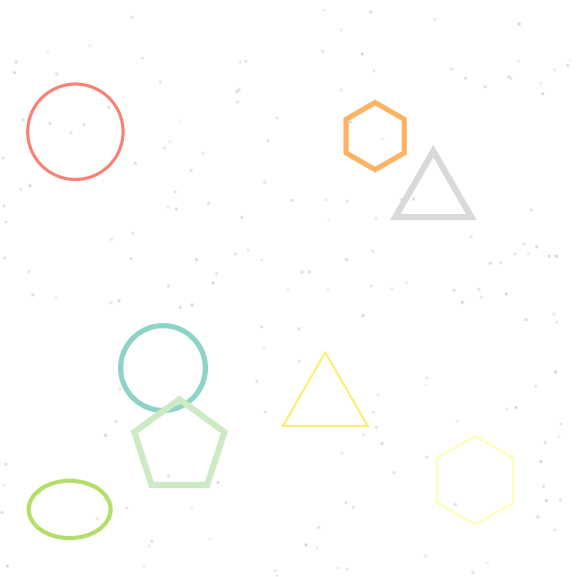[{"shape": "circle", "thickness": 2.5, "radius": 0.37, "center": [0.282, 0.362]}, {"shape": "hexagon", "thickness": 1, "radius": 0.38, "center": [0.823, 0.167]}, {"shape": "circle", "thickness": 1.5, "radius": 0.41, "center": [0.131, 0.771]}, {"shape": "hexagon", "thickness": 2.5, "radius": 0.29, "center": [0.65, 0.763]}, {"shape": "oval", "thickness": 2, "radius": 0.35, "center": [0.121, 0.117]}, {"shape": "triangle", "thickness": 3, "radius": 0.38, "center": [0.75, 0.661]}, {"shape": "pentagon", "thickness": 3, "radius": 0.41, "center": [0.311, 0.226]}, {"shape": "triangle", "thickness": 1, "radius": 0.42, "center": [0.563, 0.304]}]